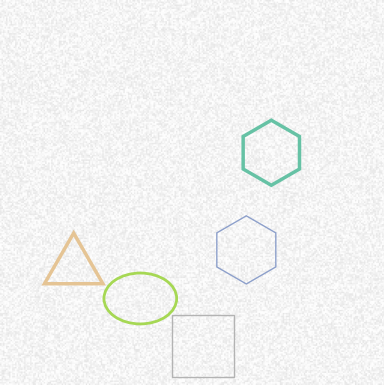[{"shape": "hexagon", "thickness": 2.5, "radius": 0.42, "center": [0.705, 0.603]}, {"shape": "hexagon", "thickness": 1, "radius": 0.44, "center": [0.64, 0.351]}, {"shape": "oval", "thickness": 2, "radius": 0.47, "center": [0.364, 0.225]}, {"shape": "triangle", "thickness": 2.5, "radius": 0.44, "center": [0.191, 0.307]}, {"shape": "square", "thickness": 1, "radius": 0.4, "center": [0.527, 0.101]}]